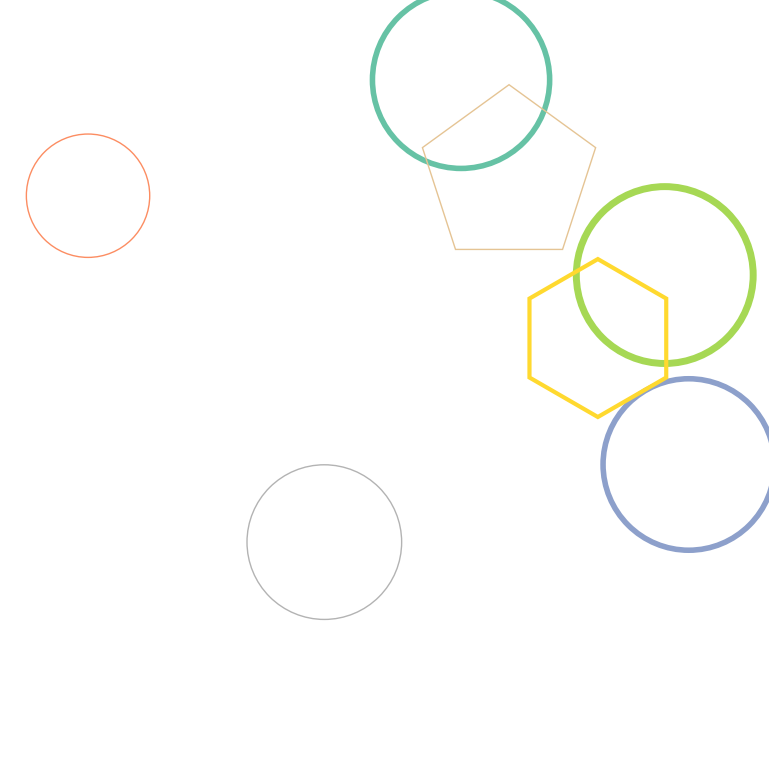[{"shape": "circle", "thickness": 2, "radius": 0.58, "center": [0.599, 0.896]}, {"shape": "circle", "thickness": 0.5, "radius": 0.4, "center": [0.114, 0.746]}, {"shape": "circle", "thickness": 2, "radius": 0.56, "center": [0.895, 0.397]}, {"shape": "circle", "thickness": 2.5, "radius": 0.57, "center": [0.863, 0.643]}, {"shape": "hexagon", "thickness": 1.5, "radius": 0.51, "center": [0.776, 0.561]}, {"shape": "pentagon", "thickness": 0.5, "radius": 0.59, "center": [0.661, 0.772]}, {"shape": "circle", "thickness": 0.5, "radius": 0.5, "center": [0.421, 0.296]}]